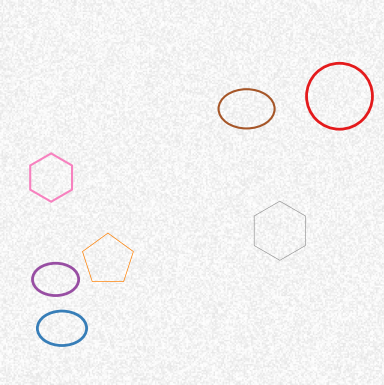[{"shape": "circle", "thickness": 2, "radius": 0.43, "center": [0.882, 0.75]}, {"shape": "oval", "thickness": 2, "radius": 0.32, "center": [0.161, 0.147]}, {"shape": "oval", "thickness": 2, "radius": 0.3, "center": [0.144, 0.274]}, {"shape": "pentagon", "thickness": 0.5, "radius": 0.35, "center": [0.28, 0.325]}, {"shape": "oval", "thickness": 1.5, "radius": 0.36, "center": [0.64, 0.717]}, {"shape": "hexagon", "thickness": 1.5, "radius": 0.31, "center": [0.133, 0.539]}, {"shape": "hexagon", "thickness": 0.5, "radius": 0.38, "center": [0.727, 0.401]}]